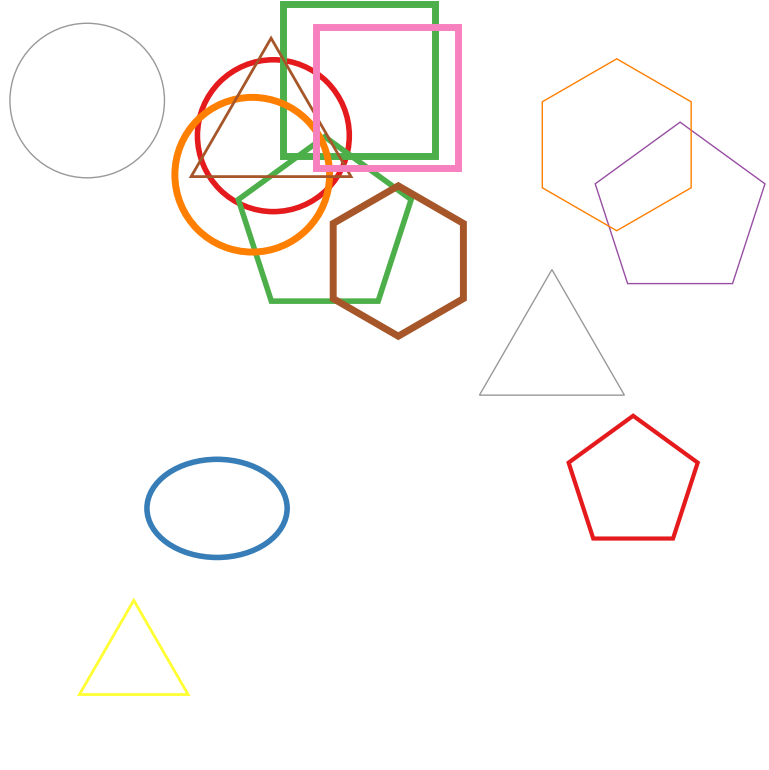[{"shape": "pentagon", "thickness": 1.5, "radius": 0.44, "center": [0.822, 0.372]}, {"shape": "circle", "thickness": 2, "radius": 0.49, "center": [0.355, 0.824]}, {"shape": "oval", "thickness": 2, "radius": 0.46, "center": [0.282, 0.34]}, {"shape": "square", "thickness": 2.5, "radius": 0.49, "center": [0.466, 0.896]}, {"shape": "pentagon", "thickness": 2, "radius": 0.59, "center": [0.422, 0.704]}, {"shape": "pentagon", "thickness": 0.5, "radius": 0.58, "center": [0.883, 0.725]}, {"shape": "hexagon", "thickness": 0.5, "radius": 0.56, "center": [0.801, 0.812]}, {"shape": "circle", "thickness": 2.5, "radius": 0.5, "center": [0.328, 0.773]}, {"shape": "triangle", "thickness": 1, "radius": 0.41, "center": [0.174, 0.139]}, {"shape": "triangle", "thickness": 1, "radius": 0.6, "center": [0.352, 0.831]}, {"shape": "hexagon", "thickness": 2.5, "radius": 0.49, "center": [0.517, 0.661]}, {"shape": "square", "thickness": 2.5, "radius": 0.46, "center": [0.503, 0.873]}, {"shape": "triangle", "thickness": 0.5, "radius": 0.54, "center": [0.717, 0.541]}, {"shape": "circle", "thickness": 0.5, "radius": 0.5, "center": [0.113, 0.869]}]